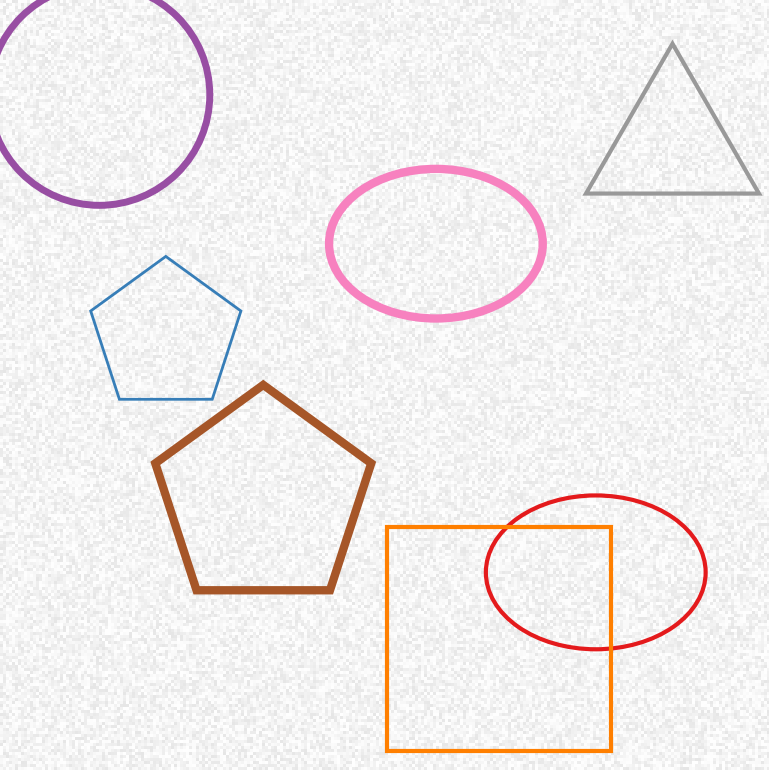[{"shape": "oval", "thickness": 1.5, "radius": 0.71, "center": [0.774, 0.257]}, {"shape": "pentagon", "thickness": 1, "radius": 0.51, "center": [0.215, 0.564]}, {"shape": "circle", "thickness": 2.5, "radius": 0.72, "center": [0.129, 0.877]}, {"shape": "square", "thickness": 1.5, "radius": 0.73, "center": [0.648, 0.17]}, {"shape": "pentagon", "thickness": 3, "radius": 0.74, "center": [0.342, 0.353]}, {"shape": "oval", "thickness": 3, "radius": 0.69, "center": [0.566, 0.684]}, {"shape": "triangle", "thickness": 1.5, "radius": 0.65, "center": [0.873, 0.813]}]